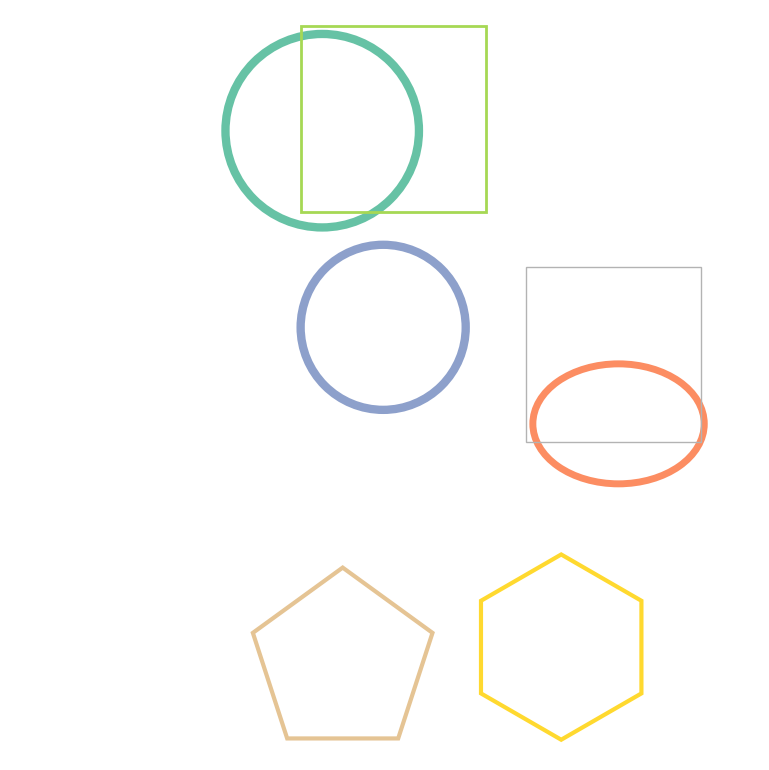[{"shape": "circle", "thickness": 3, "radius": 0.63, "center": [0.418, 0.83]}, {"shape": "oval", "thickness": 2.5, "radius": 0.56, "center": [0.803, 0.45]}, {"shape": "circle", "thickness": 3, "radius": 0.54, "center": [0.498, 0.575]}, {"shape": "square", "thickness": 1, "radius": 0.6, "center": [0.511, 0.846]}, {"shape": "hexagon", "thickness": 1.5, "radius": 0.6, "center": [0.729, 0.16]}, {"shape": "pentagon", "thickness": 1.5, "radius": 0.61, "center": [0.445, 0.14]}, {"shape": "square", "thickness": 0.5, "radius": 0.57, "center": [0.797, 0.54]}]